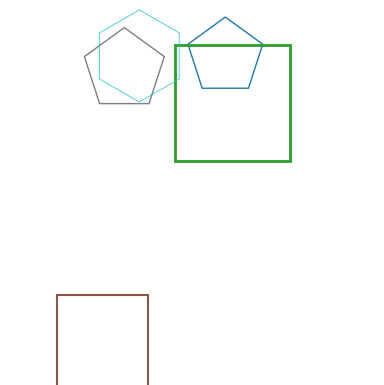[{"shape": "pentagon", "thickness": 1, "radius": 0.51, "center": [0.585, 0.853]}, {"shape": "square", "thickness": 2, "radius": 0.75, "center": [0.604, 0.732]}, {"shape": "square", "thickness": 1.5, "radius": 0.59, "center": [0.267, 0.115]}, {"shape": "pentagon", "thickness": 1, "radius": 0.55, "center": [0.323, 0.819]}, {"shape": "hexagon", "thickness": 0.5, "radius": 0.6, "center": [0.362, 0.855]}]